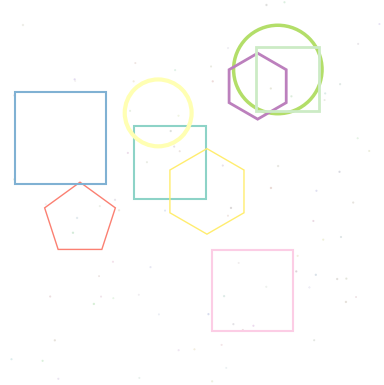[{"shape": "square", "thickness": 1.5, "radius": 0.47, "center": [0.442, 0.578]}, {"shape": "circle", "thickness": 3, "radius": 0.43, "center": [0.411, 0.707]}, {"shape": "pentagon", "thickness": 1, "radius": 0.48, "center": [0.208, 0.43]}, {"shape": "square", "thickness": 1.5, "radius": 0.6, "center": [0.157, 0.642]}, {"shape": "circle", "thickness": 2.5, "radius": 0.57, "center": [0.722, 0.82]}, {"shape": "square", "thickness": 1.5, "radius": 0.53, "center": [0.656, 0.245]}, {"shape": "hexagon", "thickness": 2, "radius": 0.43, "center": [0.669, 0.776]}, {"shape": "square", "thickness": 2, "radius": 0.41, "center": [0.747, 0.795]}, {"shape": "hexagon", "thickness": 1, "radius": 0.56, "center": [0.538, 0.503]}]